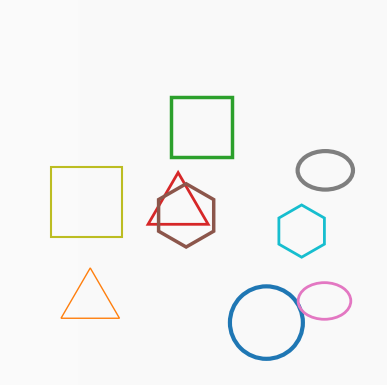[{"shape": "circle", "thickness": 3, "radius": 0.47, "center": [0.687, 0.162]}, {"shape": "triangle", "thickness": 1, "radius": 0.44, "center": [0.233, 0.217]}, {"shape": "square", "thickness": 2.5, "radius": 0.39, "center": [0.52, 0.67]}, {"shape": "triangle", "thickness": 2, "radius": 0.45, "center": [0.46, 0.462]}, {"shape": "hexagon", "thickness": 2.5, "radius": 0.41, "center": [0.48, 0.441]}, {"shape": "oval", "thickness": 2, "radius": 0.34, "center": [0.837, 0.218]}, {"shape": "oval", "thickness": 3, "radius": 0.36, "center": [0.839, 0.558]}, {"shape": "square", "thickness": 1.5, "radius": 0.45, "center": [0.223, 0.474]}, {"shape": "hexagon", "thickness": 2, "radius": 0.34, "center": [0.778, 0.4]}]